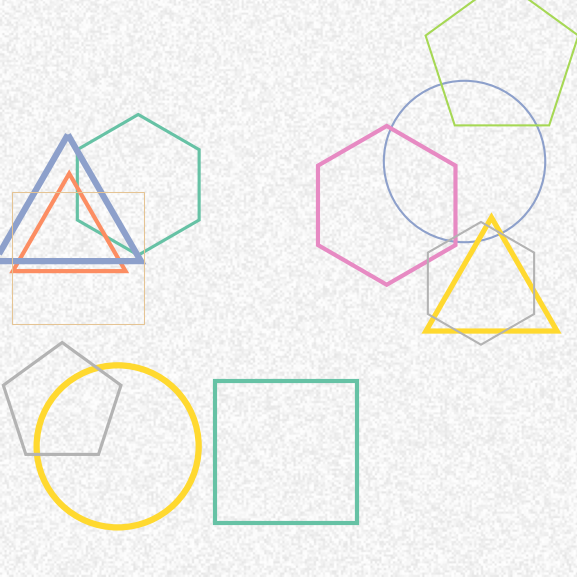[{"shape": "hexagon", "thickness": 1.5, "radius": 0.61, "center": [0.239, 0.679]}, {"shape": "square", "thickness": 2, "radius": 0.61, "center": [0.495, 0.217]}, {"shape": "triangle", "thickness": 2, "radius": 0.56, "center": [0.12, 0.586]}, {"shape": "triangle", "thickness": 3, "radius": 0.73, "center": [0.118, 0.62]}, {"shape": "circle", "thickness": 1, "radius": 0.7, "center": [0.804, 0.719]}, {"shape": "hexagon", "thickness": 2, "radius": 0.69, "center": [0.67, 0.644]}, {"shape": "pentagon", "thickness": 1, "radius": 0.7, "center": [0.869, 0.895]}, {"shape": "circle", "thickness": 3, "radius": 0.7, "center": [0.204, 0.226]}, {"shape": "triangle", "thickness": 2.5, "radius": 0.66, "center": [0.851, 0.491]}, {"shape": "square", "thickness": 0.5, "radius": 0.57, "center": [0.135, 0.552]}, {"shape": "pentagon", "thickness": 1.5, "radius": 0.54, "center": [0.108, 0.299]}, {"shape": "hexagon", "thickness": 1, "radius": 0.53, "center": [0.833, 0.509]}]